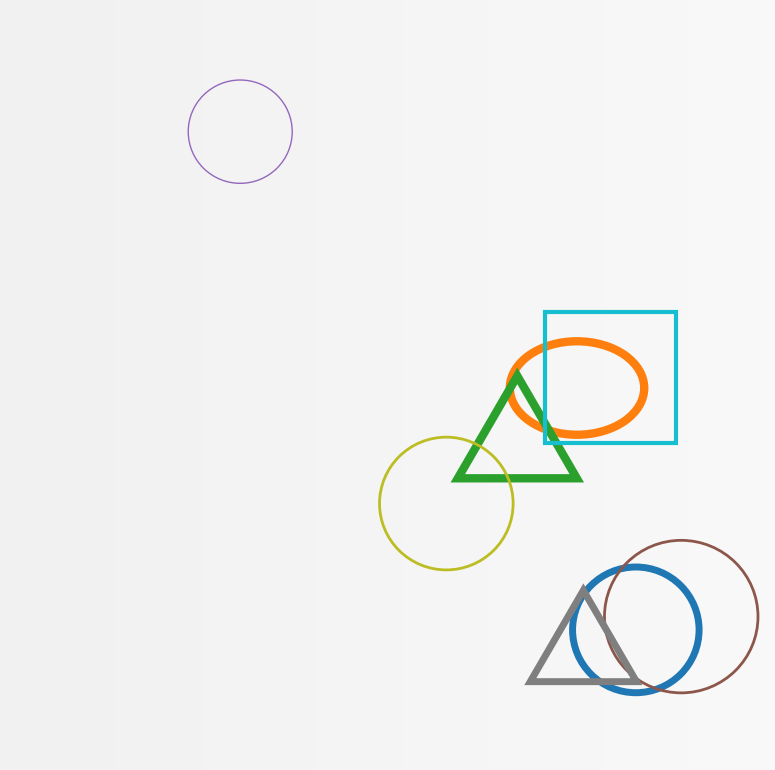[{"shape": "circle", "thickness": 2.5, "radius": 0.41, "center": [0.82, 0.182]}, {"shape": "oval", "thickness": 3, "radius": 0.43, "center": [0.745, 0.496]}, {"shape": "triangle", "thickness": 3, "radius": 0.44, "center": [0.667, 0.423]}, {"shape": "circle", "thickness": 0.5, "radius": 0.34, "center": [0.31, 0.829]}, {"shape": "circle", "thickness": 1, "radius": 0.5, "center": [0.879, 0.199]}, {"shape": "triangle", "thickness": 2.5, "radius": 0.4, "center": [0.753, 0.154]}, {"shape": "circle", "thickness": 1, "radius": 0.43, "center": [0.576, 0.346]}, {"shape": "square", "thickness": 1.5, "radius": 0.42, "center": [0.788, 0.51]}]